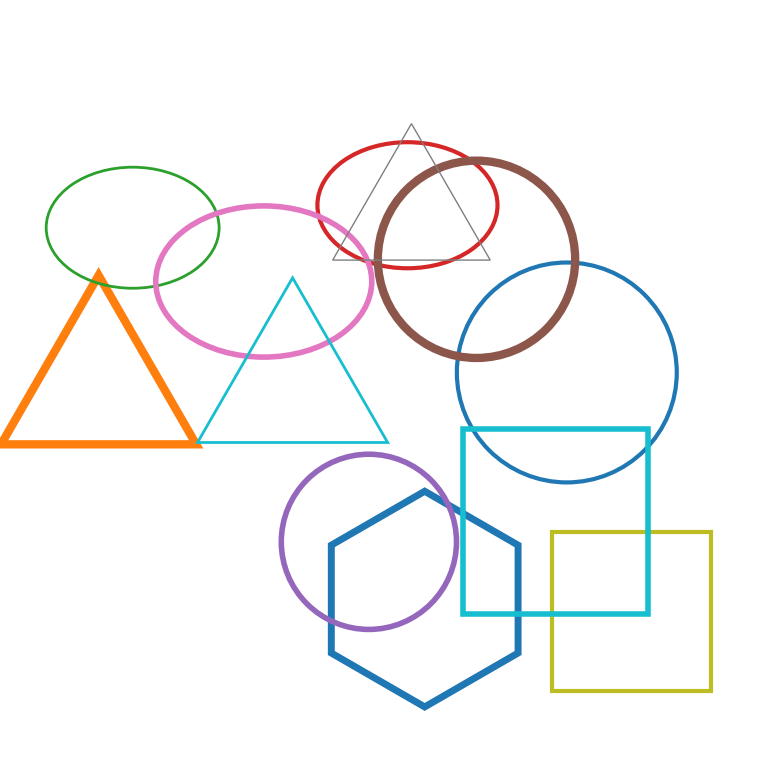[{"shape": "hexagon", "thickness": 2.5, "radius": 0.7, "center": [0.552, 0.222]}, {"shape": "circle", "thickness": 1.5, "radius": 0.71, "center": [0.736, 0.516]}, {"shape": "triangle", "thickness": 3, "radius": 0.73, "center": [0.128, 0.496]}, {"shape": "oval", "thickness": 1, "radius": 0.56, "center": [0.172, 0.704]}, {"shape": "oval", "thickness": 1.5, "radius": 0.58, "center": [0.529, 0.733]}, {"shape": "circle", "thickness": 2, "radius": 0.57, "center": [0.479, 0.296]}, {"shape": "circle", "thickness": 3, "radius": 0.64, "center": [0.619, 0.663]}, {"shape": "oval", "thickness": 2, "radius": 0.7, "center": [0.343, 0.634]}, {"shape": "triangle", "thickness": 0.5, "radius": 0.59, "center": [0.534, 0.721]}, {"shape": "square", "thickness": 1.5, "radius": 0.52, "center": [0.82, 0.205]}, {"shape": "triangle", "thickness": 1, "radius": 0.71, "center": [0.38, 0.497]}, {"shape": "square", "thickness": 2, "radius": 0.6, "center": [0.721, 0.323]}]